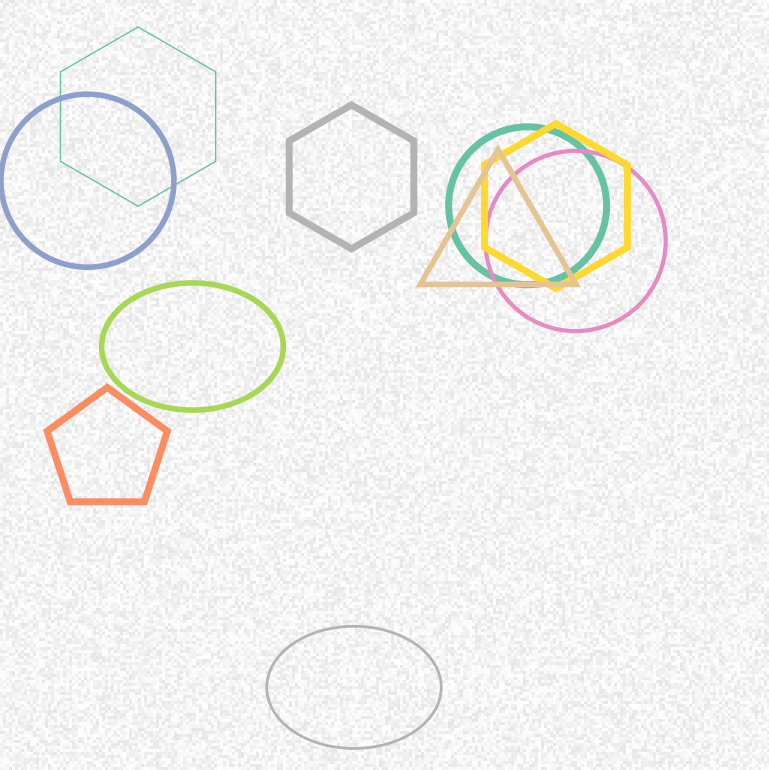[{"shape": "hexagon", "thickness": 0.5, "radius": 0.58, "center": [0.179, 0.849]}, {"shape": "circle", "thickness": 2.5, "radius": 0.51, "center": [0.685, 0.733]}, {"shape": "pentagon", "thickness": 2.5, "radius": 0.41, "center": [0.139, 0.415]}, {"shape": "circle", "thickness": 2, "radius": 0.56, "center": [0.114, 0.765]}, {"shape": "circle", "thickness": 1.5, "radius": 0.59, "center": [0.747, 0.687]}, {"shape": "oval", "thickness": 2, "radius": 0.59, "center": [0.25, 0.55]}, {"shape": "hexagon", "thickness": 2.5, "radius": 0.54, "center": [0.722, 0.732]}, {"shape": "triangle", "thickness": 2, "radius": 0.58, "center": [0.647, 0.689]}, {"shape": "hexagon", "thickness": 2.5, "radius": 0.47, "center": [0.457, 0.77]}, {"shape": "oval", "thickness": 1, "radius": 0.57, "center": [0.46, 0.107]}]